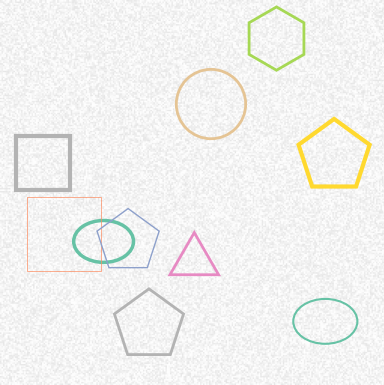[{"shape": "oval", "thickness": 1.5, "radius": 0.42, "center": [0.845, 0.165]}, {"shape": "oval", "thickness": 2.5, "radius": 0.39, "center": [0.269, 0.373]}, {"shape": "square", "thickness": 0.5, "radius": 0.48, "center": [0.166, 0.393]}, {"shape": "pentagon", "thickness": 1, "radius": 0.42, "center": [0.333, 0.373]}, {"shape": "triangle", "thickness": 2, "radius": 0.36, "center": [0.505, 0.323]}, {"shape": "hexagon", "thickness": 2, "radius": 0.41, "center": [0.718, 0.9]}, {"shape": "pentagon", "thickness": 3, "radius": 0.49, "center": [0.868, 0.594]}, {"shape": "circle", "thickness": 2, "radius": 0.45, "center": [0.548, 0.73]}, {"shape": "pentagon", "thickness": 2, "radius": 0.47, "center": [0.387, 0.155]}, {"shape": "square", "thickness": 3, "radius": 0.35, "center": [0.111, 0.578]}]